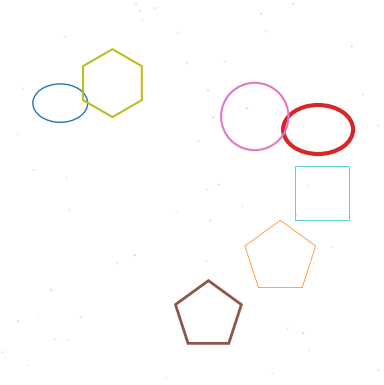[{"shape": "oval", "thickness": 1, "radius": 0.36, "center": [0.156, 0.732]}, {"shape": "pentagon", "thickness": 0.5, "radius": 0.48, "center": [0.728, 0.331]}, {"shape": "oval", "thickness": 3, "radius": 0.45, "center": [0.826, 0.664]}, {"shape": "pentagon", "thickness": 2, "radius": 0.45, "center": [0.541, 0.181]}, {"shape": "circle", "thickness": 1.5, "radius": 0.44, "center": [0.662, 0.697]}, {"shape": "hexagon", "thickness": 1.5, "radius": 0.44, "center": [0.292, 0.784]}, {"shape": "square", "thickness": 0.5, "radius": 0.35, "center": [0.837, 0.499]}]